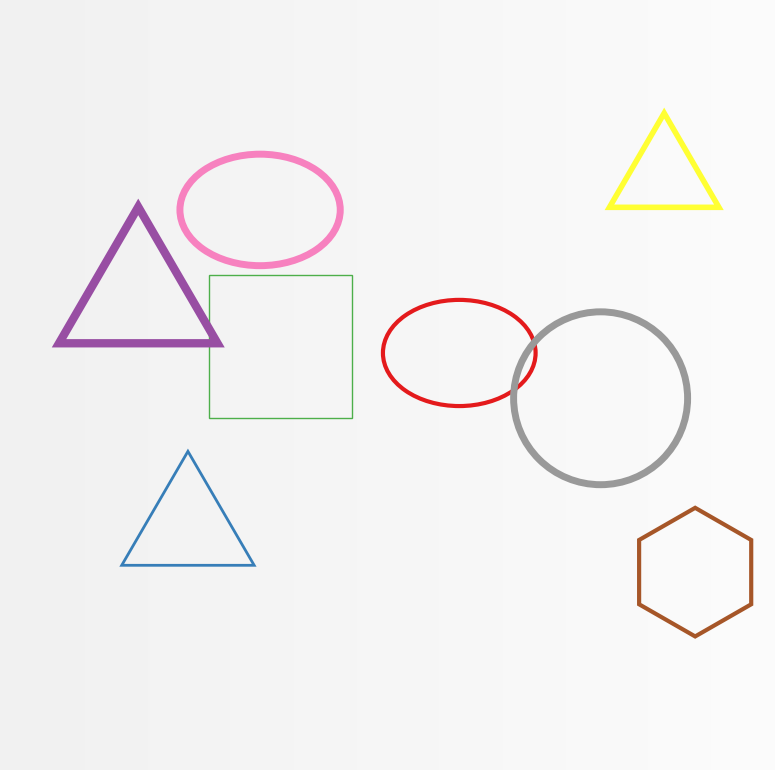[{"shape": "oval", "thickness": 1.5, "radius": 0.49, "center": [0.593, 0.542]}, {"shape": "triangle", "thickness": 1, "radius": 0.49, "center": [0.243, 0.315]}, {"shape": "square", "thickness": 0.5, "radius": 0.46, "center": [0.362, 0.55]}, {"shape": "triangle", "thickness": 3, "radius": 0.59, "center": [0.178, 0.613]}, {"shape": "triangle", "thickness": 2, "radius": 0.41, "center": [0.857, 0.772]}, {"shape": "hexagon", "thickness": 1.5, "radius": 0.42, "center": [0.897, 0.257]}, {"shape": "oval", "thickness": 2.5, "radius": 0.52, "center": [0.336, 0.727]}, {"shape": "circle", "thickness": 2.5, "radius": 0.56, "center": [0.775, 0.483]}]